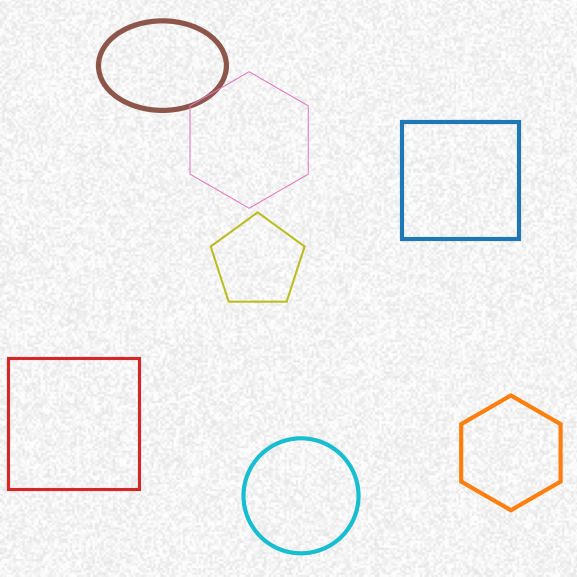[{"shape": "square", "thickness": 2, "radius": 0.51, "center": [0.797, 0.687]}, {"shape": "hexagon", "thickness": 2, "radius": 0.5, "center": [0.885, 0.215]}, {"shape": "square", "thickness": 1.5, "radius": 0.57, "center": [0.127, 0.266]}, {"shape": "oval", "thickness": 2.5, "radius": 0.55, "center": [0.281, 0.886]}, {"shape": "hexagon", "thickness": 0.5, "radius": 0.59, "center": [0.431, 0.757]}, {"shape": "pentagon", "thickness": 1, "radius": 0.43, "center": [0.446, 0.546]}, {"shape": "circle", "thickness": 2, "radius": 0.5, "center": [0.521, 0.141]}]